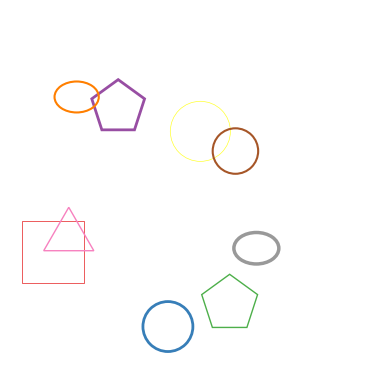[{"shape": "square", "thickness": 0.5, "radius": 0.4, "center": [0.138, 0.346]}, {"shape": "circle", "thickness": 2, "radius": 0.32, "center": [0.436, 0.152]}, {"shape": "pentagon", "thickness": 1, "radius": 0.38, "center": [0.596, 0.211]}, {"shape": "pentagon", "thickness": 2, "radius": 0.36, "center": [0.307, 0.721]}, {"shape": "oval", "thickness": 1.5, "radius": 0.29, "center": [0.199, 0.748]}, {"shape": "circle", "thickness": 0.5, "radius": 0.39, "center": [0.52, 0.659]}, {"shape": "circle", "thickness": 1.5, "radius": 0.3, "center": [0.612, 0.608]}, {"shape": "triangle", "thickness": 1, "radius": 0.38, "center": [0.179, 0.386]}, {"shape": "oval", "thickness": 2.5, "radius": 0.29, "center": [0.666, 0.355]}]